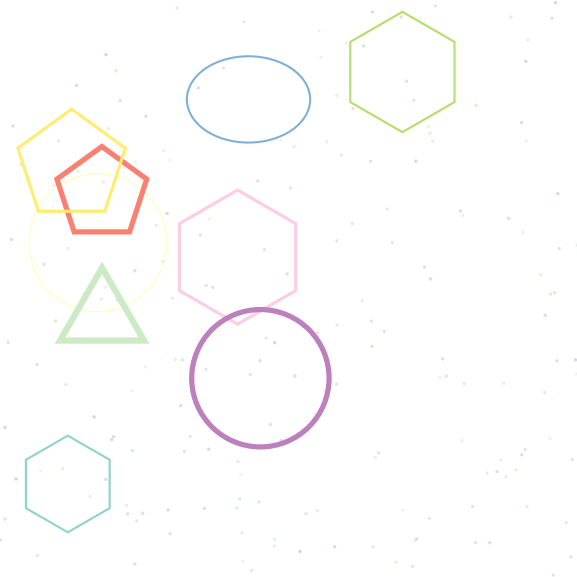[{"shape": "hexagon", "thickness": 1, "radius": 0.42, "center": [0.117, 0.161]}, {"shape": "circle", "thickness": 0.5, "radius": 0.6, "center": [0.17, 0.579]}, {"shape": "pentagon", "thickness": 2.5, "radius": 0.41, "center": [0.176, 0.664]}, {"shape": "oval", "thickness": 1, "radius": 0.53, "center": [0.43, 0.827]}, {"shape": "hexagon", "thickness": 1, "radius": 0.52, "center": [0.697, 0.874]}, {"shape": "hexagon", "thickness": 1.5, "radius": 0.58, "center": [0.411, 0.554]}, {"shape": "circle", "thickness": 2.5, "radius": 0.59, "center": [0.451, 0.344]}, {"shape": "triangle", "thickness": 3, "radius": 0.42, "center": [0.177, 0.451]}, {"shape": "pentagon", "thickness": 1.5, "radius": 0.49, "center": [0.124, 0.712]}]